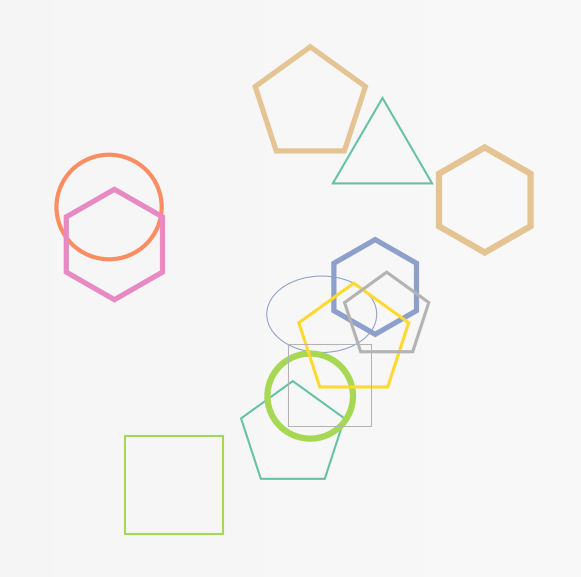[{"shape": "triangle", "thickness": 1, "radius": 0.49, "center": [0.658, 0.731]}, {"shape": "pentagon", "thickness": 1, "radius": 0.47, "center": [0.504, 0.246]}, {"shape": "circle", "thickness": 2, "radius": 0.45, "center": [0.188, 0.641]}, {"shape": "oval", "thickness": 0.5, "radius": 0.47, "center": [0.554, 0.455]}, {"shape": "hexagon", "thickness": 2.5, "radius": 0.41, "center": [0.645, 0.502]}, {"shape": "hexagon", "thickness": 2.5, "radius": 0.48, "center": [0.197, 0.576]}, {"shape": "square", "thickness": 1, "radius": 0.42, "center": [0.3, 0.16]}, {"shape": "circle", "thickness": 3, "radius": 0.37, "center": [0.534, 0.313]}, {"shape": "pentagon", "thickness": 1.5, "radius": 0.5, "center": [0.609, 0.409]}, {"shape": "hexagon", "thickness": 3, "radius": 0.45, "center": [0.834, 0.653]}, {"shape": "pentagon", "thickness": 2.5, "radius": 0.5, "center": [0.534, 0.818]}, {"shape": "square", "thickness": 0.5, "radius": 0.36, "center": [0.567, 0.332]}, {"shape": "pentagon", "thickness": 1.5, "radius": 0.38, "center": [0.665, 0.452]}]